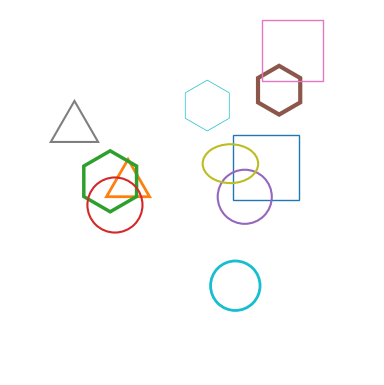[{"shape": "square", "thickness": 1, "radius": 0.43, "center": [0.691, 0.564]}, {"shape": "triangle", "thickness": 2, "radius": 0.32, "center": [0.333, 0.521]}, {"shape": "hexagon", "thickness": 2.5, "radius": 0.4, "center": [0.286, 0.529]}, {"shape": "circle", "thickness": 1.5, "radius": 0.36, "center": [0.299, 0.468]}, {"shape": "circle", "thickness": 1.5, "radius": 0.35, "center": [0.636, 0.489]}, {"shape": "hexagon", "thickness": 3, "radius": 0.32, "center": [0.725, 0.766]}, {"shape": "square", "thickness": 1, "radius": 0.39, "center": [0.759, 0.868]}, {"shape": "triangle", "thickness": 1.5, "radius": 0.35, "center": [0.193, 0.667]}, {"shape": "oval", "thickness": 1.5, "radius": 0.36, "center": [0.599, 0.575]}, {"shape": "hexagon", "thickness": 0.5, "radius": 0.33, "center": [0.538, 0.726]}, {"shape": "circle", "thickness": 2, "radius": 0.32, "center": [0.611, 0.258]}]